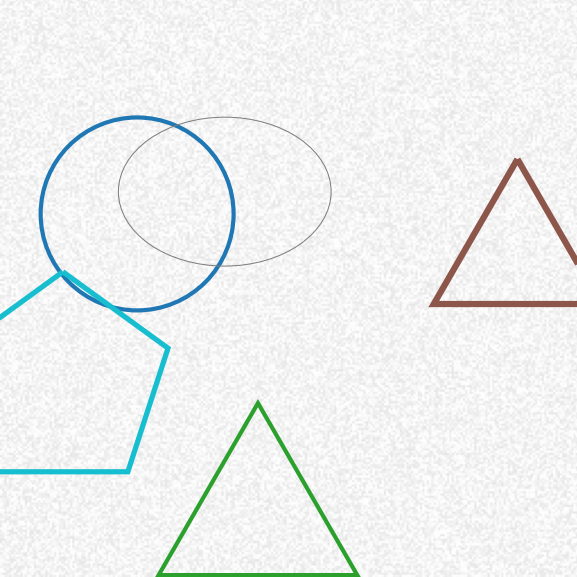[{"shape": "circle", "thickness": 2, "radius": 0.84, "center": [0.237, 0.629]}, {"shape": "triangle", "thickness": 2, "radius": 0.99, "center": [0.447, 0.103]}, {"shape": "triangle", "thickness": 3, "radius": 0.84, "center": [0.896, 0.556]}, {"shape": "oval", "thickness": 0.5, "radius": 0.92, "center": [0.389, 0.667]}, {"shape": "pentagon", "thickness": 2.5, "radius": 0.96, "center": [0.109, 0.337]}]